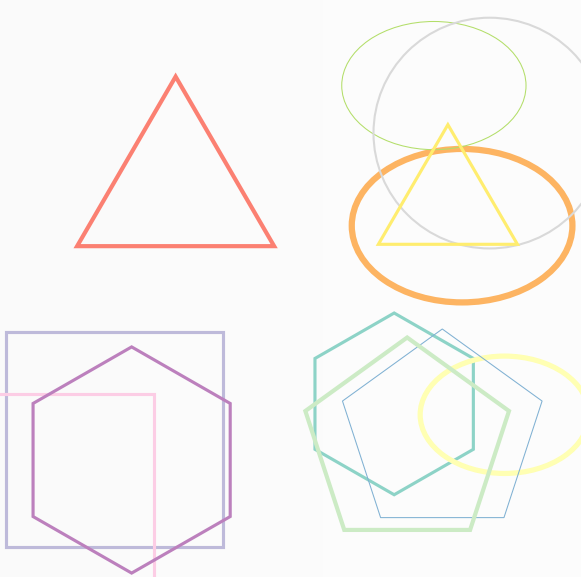[{"shape": "hexagon", "thickness": 1.5, "radius": 0.79, "center": [0.678, 0.3]}, {"shape": "oval", "thickness": 2.5, "radius": 0.73, "center": [0.868, 0.281]}, {"shape": "square", "thickness": 1.5, "radius": 0.93, "center": [0.196, 0.238]}, {"shape": "triangle", "thickness": 2, "radius": 0.98, "center": [0.302, 0.671]}, {"shape": "pentagon", "thickness": 0.5, "radius": 0.9, "center": [0.761, 0.249]}, {"shape": "oval", "thickness": 3, "radius": 0.95, "center": [0.795, 0.608]}, {"shape": "oval", "thickness": 0.5, "radius": 0.79, "center": [0.746, 0.851]}, {"shape": "square", "thickness": 1.5, "radius": 0.81, "center": [0.103, 0.154]}, {"shape": "circle", "thickness": 1, "radius": 1.0, "center": [0.842, 0.769]}, {"shape": "hexagon", "thickness": 1.5, "radius": 0.98, "center": [0.226, 0.203]}, {"shape": "pentagon", "thickness": 2, "radius": 0.92, "center": [0.701, 0.231]}, {"shape": "triangle", "thickness": 1.5, "radius": 0.69, "center": [0.771, 0.645]}]